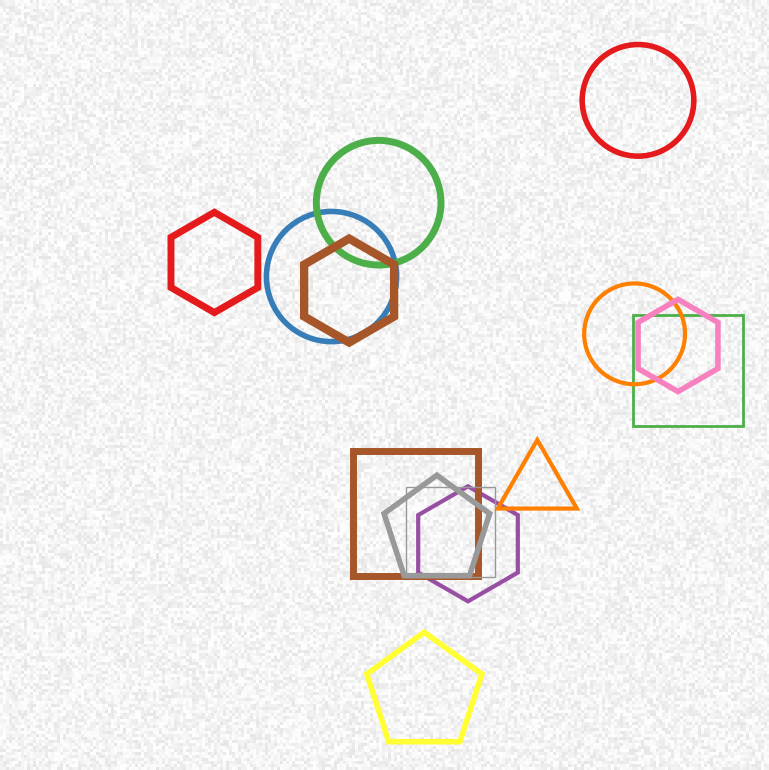[{"shape": "circle", "thickness": 2, "radius": 0.36, "center": [0.829, 0.87]}, {"shape": "hexagon", "thickness": 2.5, "radius": 0.33, "center": [0.278, 0.659]}, {"shape": "circle", "thickness": 2, "radius": 0.42, "center": [0.431, 0.641]}, {"shape": "circle", "thickness": 2.5, "radius": 0.4, "center": [0.492, 0.737]}, {"shape": "square", "thickness": 1, "radius": 0.36, "center": [0.894, 0.519]}, {"shape": "hexagon", "thickness": 1.5, "radius": 0.37, "center": [0.608, 0.294]}, {"shape": "triangle", "thickness": 1.5, "radius": 0.3, "center": [0.698, 0.369]}, {"shape": "circle", "thickness": 1.5, "radius": 0.33, "center": [0.824, 0.566]}, {"shape": "pentagon", "thickness": 2, "radius": 0.39, "center": [0.551, 0.1]}, {"shape": "hexagon", "thickness": 3, "radius": 0.34, "center": [0.453, 0.623]}, {"shape": "square", "thickness": 2.5, "radius": 0.41, "center": [0.54, 0.334]}, {"shape": "hexagon", "thickness": 2, "radius": 0.3, "center": [0.881, 0.551]}, {"shape": "pentagon", "thickness": 2, "radius": 0.36, "center": [0.567, 0.311]}, {"shape": "square", "thickness": 0.5, "radius": 0.29, "center": [0.585, 0.309]}]